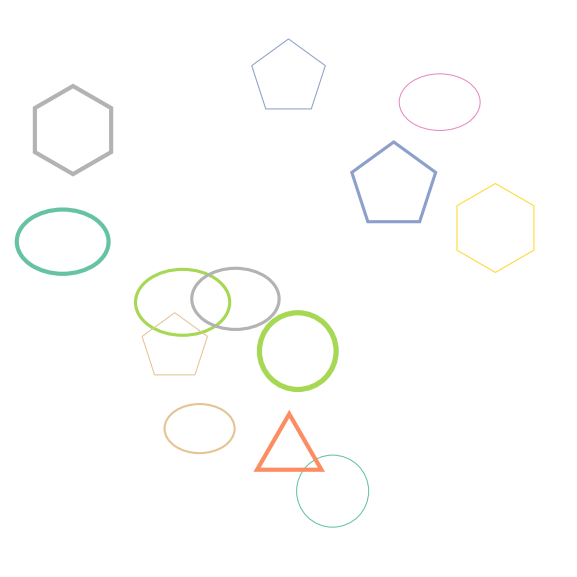[{"shape": "oval", "thickness": 2, "radius": 0.4, "center": [0.109, 0.581]}, {"shape": "circle", "thickness": 0.5, "radius": 0.31, "center": [0.576, 0.149]}, {"shape": "triangle", "thickness": 2, "radius": 0.32, "center": [0.501, 0.218]}, {"shape": "pentagon", "thickness": 0.5, "radius": 0.33, "center": [0.5, 0.865]}, {"shape": "pentagon", "thickness": 1.5, "radius": 0.38, "center": [0.682, 0.677]}, {"shape": "oval", "thickness": 0.5, "radius": 0.35, "center": [0.761, 0.822]}, {"shape": "oval", "thickness": 1.5, "radius": 0.41, "center": [0.316, 0.476]}, {"shape": "circle", "thickness": 2.5, "radius": 0.33, "center": [0.516, 0.391]}, {"shape": "hexagon", "thickness": 0.5, "radius": 0.38, "center": [0.858, 0.604]}, {"shape": "oval", "thickness": 1, "radius": 0.3, "center": [0.346, 0.257]}, {"shape": "pentagon", "thickness": 0.5, "radius": 0.3, "center": [0.303, 0.398]}, {"shape": "oval", "thickness": 1.5, "radius": 0.38, "center": [0.408, 0.482]}, {"shape": "hexagon", "thickness": 2, "radius": 0.38, "center": [0.126, 0.774]}]